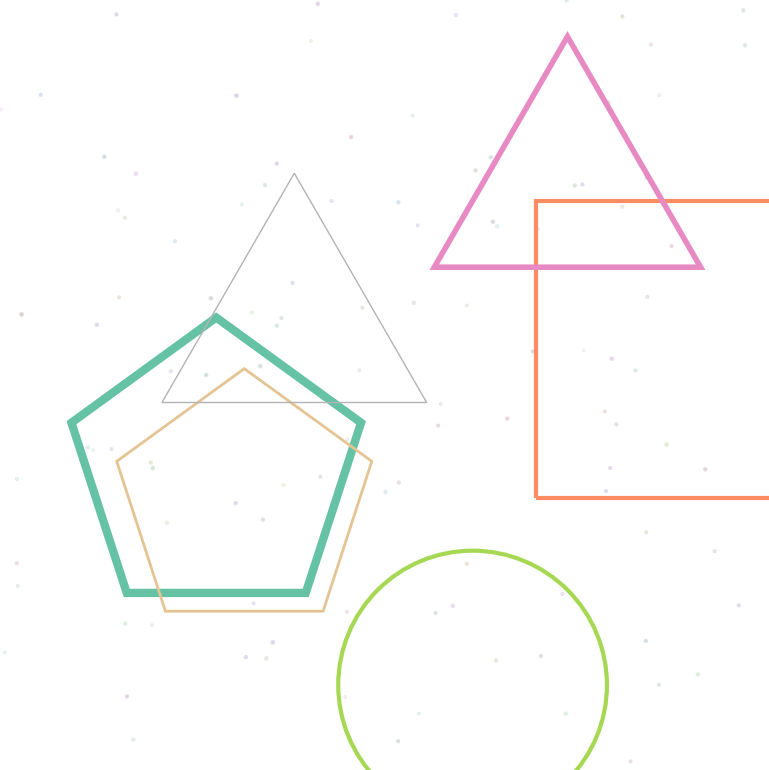[{"shape": "pentagon", "thickness": 3, "radius": 0.99, "center": [0.281, 0.39]}, {"shape": "square", "thickness": 1.5, "radius": 0.96, "center": [0.889, 0.546]}, {"shape": "triangle", "thickness": 2, "radius": 1.0, "center": [0.737, 0.753]}, {"shape": "circle", "thickness": 1.5, "radius": 0.87, "center": [0.614, 0.11]}, {"shape": "pentagon", "thickness": 1, "radius": 0.87, "center": [0.317, 0.347]}, {"shape": "triangle", "thickness": 0.5, "radius": 0.99, "center": [0.382, 0.577]}]